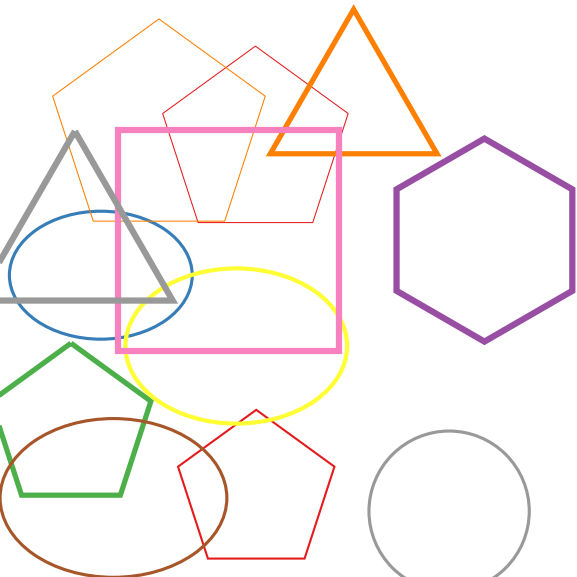[{"shape": "pentagon", "thickness": 1, "radius": 0.71, "center": [0.444, 0.147]}, {"shape": "pentagon", "thickness": 0.5, "radius": 0.84, "center": [0.442, 0.75]}, {"shape": "oval", "thickness": 1.5, "radius": 0.79, "center": [0.175, 0.523]}, {"shape": "pentagon", "thickness": 2.5, "radius": 0.73, "center": [0.123, 0.259]}, {"shape": "hexagon", "thickness": 3, "radius": 0.88, "center": [0.839, 0.583]}, {"shape": "pentagon", "thickness": 0.5, "radius": 0.97, "center": [0.275, 0.773]}, {"shape": "triangle", "thickness": 2.5, "radius": 0.83, "center": [0.612, 0.816]}, {"shape": "oval", "thickness": 2, "radius": 0.96, "center": [0.409, 0.4]}, {"shape": "oval", "thickness": 1.5, "radius": 0.98, "center": [0.196, 0.137]}, {"shape": "square", "thickness": 3, "radius": 0.95, "center": [0.396, 0.583]}, {"shape": "triangle", "thickness": 3, "radius": 0.98, "center": [0.13, 0.576]}, {"shape": "circle", "thickness": 1.5, "radius": 0.69, "center": [0.778, 0.114]}]